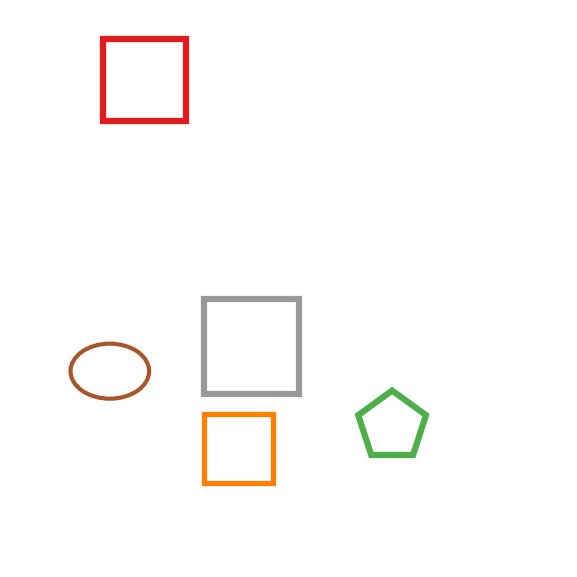[{"shape": "square", "thickness": 3, "radius": 0.36, "center": [0.25, 0.86]}, {"shape": "pentagon", "thickness": 3, "radius": 0.31, "center": [0.679, 0.261]}, {"shape": "square", "thickness": 2.5, "radius": 0.3, "center": [0.413, 0.223]}, {"shape": "oval", "thickness": 2, "radius": 0.34, "center": [0.19, 0.356]}, {"shape": "square", "thickness": 3, "radius": 0.41, "center": [0.436, 0.399]}]